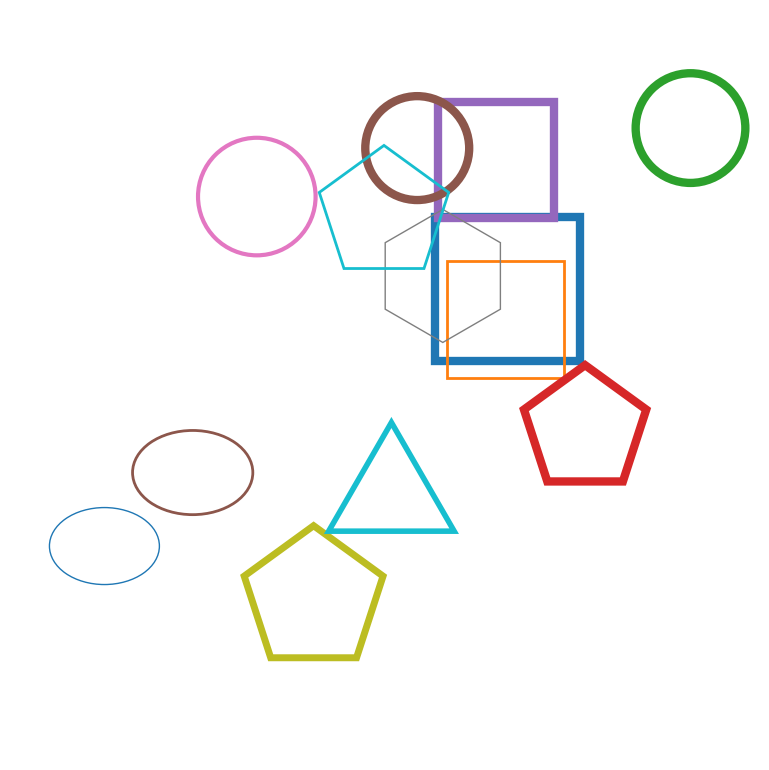[{"shape": "square", "thickness": 3, "radius": 0.47, "center": [0.659, 0.625]}, {"shape": "oval", "thickness": 0.5, "radius": 0.36, "center": [0.136, 0.291]}, {"shape": "square", "thickness": 1, "radius": 0.38, "center": [0.656, 0.585]}, {"shape": "circle", "thickness": 3, "radius": 0.36, "center": [0.897, 0.834]}, {"shape": "pentagon", "thickness": 3, "radius": 0.42, "center": [0.76, 0.442]}, {"shape": "square", "thickness": 3, "radius": 0.38, "center": [0.644, 0.792]}, {"shape": "oval", "thickness": 1, "radius": 0.39, "center": [0.25, 0.386]}, {"shape": "circle", "thickness": 3, "radius": 0.34, "center": [0.542, 0.808]}, {"shape": "circle", "thickness": 1.5, "radius": 0.38, "center": [0.334, 0.745]}, {"shape": "hexagon", "thickness": 0.5, "radius": 0.43, "center": [0.575, 0.642]}, {"shape": "pentagon", "thickness": 2.5, "radius": 0.47, "center": [0.407, 0.222]}, {"shape": "pentagon", "thickness": 1, "radius": 0.44, "center": [0.499, 0.723]}, {"shape": "triangle", "thickness": 2, "radius": 0.47, "center": [0.508, 0.357]}]